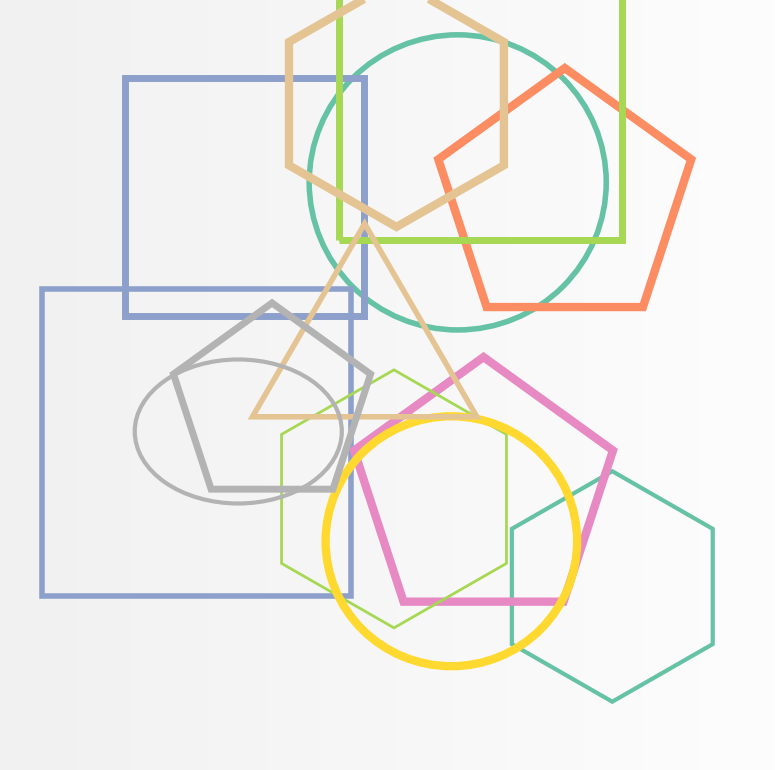[{"shape": "circle", "thickness": 2, "radius": 0.96, "center": [0.591, 0.763]}, {"shape": "hexagon", "thickness": 1.5, "radius": 0.75, "center": [0.79, 0.238]}, {"shape": "pentagon", "thickness": 3, "radius": 0.86, "center": [0.729, 0.74]}, {"shape": "square", "thickness": 2.5, "radius": 0.77, "center": [0.315, 0.745]}, {"shape": "square", "thickness": 2, "radius": 1.0, "center": [0.253, 0.425]}, {"shape": "pentagon", "thickness": 3, "radius": 0.88, "center": [0.624, 0.361]}, {"shape": "hexagon", "thickness": 1, "radius": 0.84, "center": [0.508, 0.352]}, {"shape": "square", "thickness": 2.5, "radius": 0.91, "center": [0.621, 0.871]}, {"shape": "circle", "thickness": 3, "radius": 0.81, "center": [0.582, 0.297]}, {"shape": "hexagon", "thickness": 3, "radius": 0.8, "center": [0.512, 0.865]}, {"shape": "triangle", "thickness": 2, "radius": 0.84, "center": [0.471, 0.542]}, {"shape": "pentagon", "thickness": 2.5, "radius": 0.67, "center": [0.351, 0.473]}, {"shape": "oval", "thickness": 1.5, "radius": 0.67, "center": [0.307, 0.44]}]